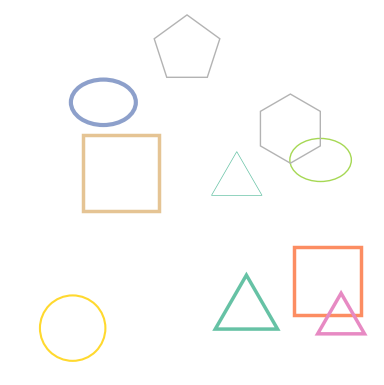[{"shape": "triangle", "thickness": 2.5, "radius": 0.47, "center": [0.64, 0.192]}, {"shape": "triangle", "thickness": 0.5, "radius": 0.38, "center": [0.615, 0.53]}, {"shape": "square", "thickness": 2.5, "radius": 0.44, "center": [0.851, 0.27]}, {"shape": "oval", "thickness": 3, "radius": 0.42, "center": [0.268, 0.734]}, {"shape": "triangle", "thickness": 2.5, "radius": 0.35, "center": [0.886, 0.168]}, {"shape": "oval", "thickness": 1, "radius": 0.4, "center": [0.833, 0.584]}, {"shape": "circle", "thickness": 1.5, "radius": 0.42, "center": [0.189, 0.148]}, {"shape": "square", "thickness": 2.5, "radius": 0.5, "center": [0.314, 0.551]}, {"shape": "pentagon", "thickness": 1, "radius": 0.45, "center": [0.486, 0.872]}, {"shape": "hexagon", "thickness": 1, "radius": 0.45, "center": [0.754, 0.666]}]